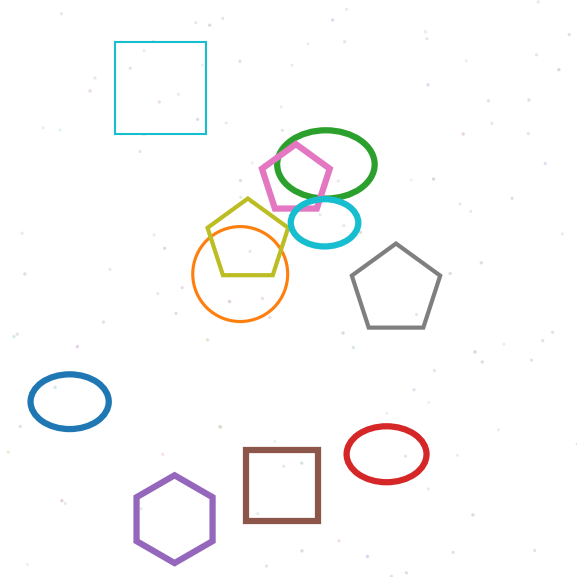[{"shape": "oval", "thickness": 3, "radius": 0.34, "center": [0.121, 0.304]}, {"shape": "circle", "thickness": 1.5, "radius": 0.41, "center": [0.416, 0.525]}, {"shape": "oval", "thickness": 3, "radius": 0.42, "center": [0.564, 0.714]}, {"shape": "oval", "thickness": 3, "radius": 0.35, "center": [0.669, 0.213]}, {"shape": "hexagon", "thickness": 3, "radius": 0.38, "center": [0.302, 0.1]}, {"shape": "square", "thickness": 3, "radius": 0.31, "center": [0.488, 0.159]}, {"shape": "pentagon", "thickness": 3, "radius": 0.31, "center": [0.512, 0.688]}, {"shape": "pentagon", "thickness": 2, "radius": 0.4, "center": [0.686, 0.497]}, {"shape": "pentagon", "thickness": 2, "radius": 0.37, "center": [0.429, 0.582]}, {"shape": "square", "thickness": 1, "radius": 0.4, "center": [0.278, 0.847]}, {"shape": "oval", "thickness": 3, "radius": 0.29, "center": [0.562, 0.613]}]